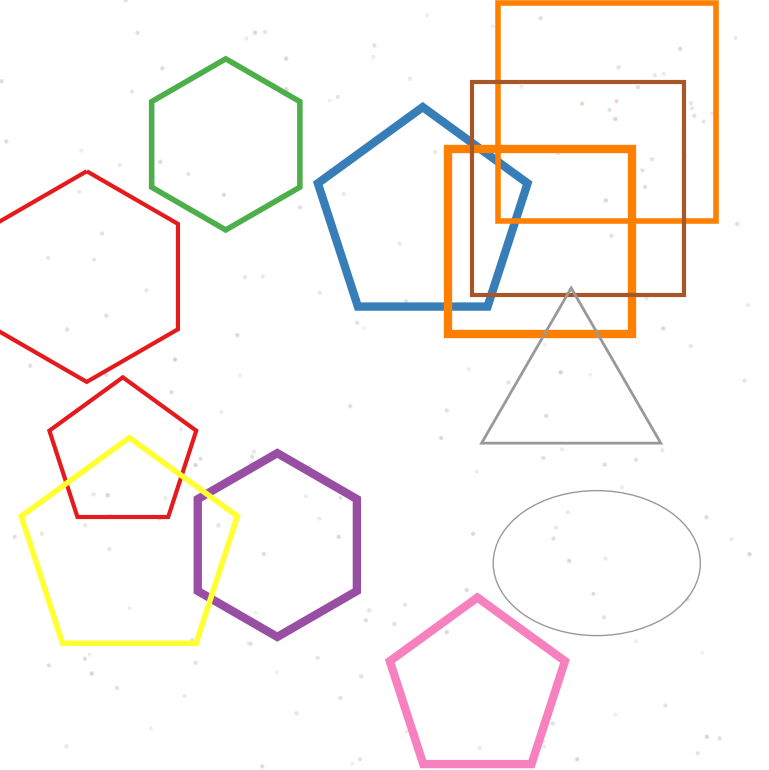[{"shape": "pentagon", "thickness": 1.5, "radius": 0.5, "center": [0.159, 0.41]}, {"shape": "hexagon", "thickness": 1.5, "radius": 0.68, "center": [0.113, 0.641]}, {"shape": "pentagon", "thickness": 3, "radius": 0.72, "center": [0.549, 0.718]}, {"shape": "hexagon", "thickness": 2, "radius": 0.56, "center": [0.293, 0.812]}, {"shape": "hexagon", "thickness": 3, "radius": 0.6, "center": [0.36, 0.292]}, {"shape": "square", "thickness": 3, "radius": 0.6, "center": [0.701, 0.686]}, {"shape": "square", "thickness": 2, "radius": 0.71, "center": [0.788, 0.854]}, {"shape": "pentagon", "thickness": 2, "radius": 0.74, "center": [0.168, 0.284]}, {"shape": "square", "thickness": 1.5, "radius": 0.69, "center": [0.75, 0.755]}, {"shape": "pentagon", "thickness": 3, "radius": 0.6, "center": [0.62, 0.104]}, {"shape": "oval", "thickness": 0.5, "radius": 0.67, "center": [0.775, 0.269]}, {"shape": "triangle", "thickness": 1, "radius": 0.67, "center": [0.742, 0.492]}]